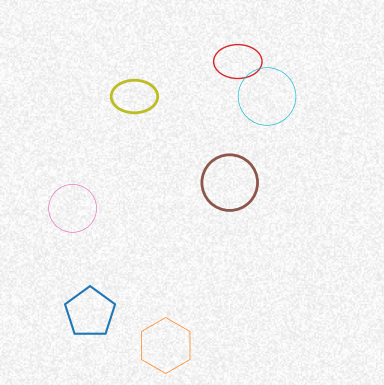[{"shape": "pentagon", "thickness": 1.5, "radius": 0.34, "center": [0.234, 0.189]}, {"shape": "hexagon", "thickness": 0.5, "radius": 0.36, "center": [0.43, 0.103]}, {"shape": "oval", "thickness": 1, "radius": 0.31, "center": [0.618, 0.84]}, {"shape": "circle", "thickness": 2, "radius": 0.36, "center": [0.597, 0.526]}, {"shape": "circle", "thickness": 0.5, "radius": 0.31, "center": [0.189, 0.459]}, {"shape": "oval", "thickness": 2, "radius": 0.3, "center": [0.349, 0.749]}, {"shape": "circle", "thickness": 0.5, "radius": 0.37, "center": [0.694, 0.749]}]